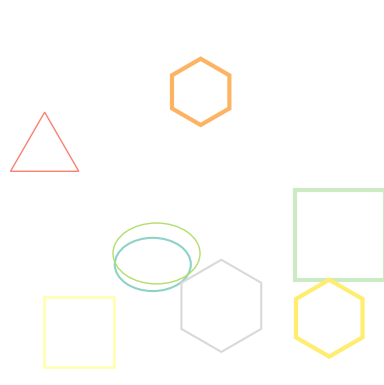[{"shape": "oval", "thickness": 1.5, "radius": 0.49, "center": [0.397, 0.313]}, {"shape": "square", "thickness": 2, "radius": 0.45, "center": [0.205, 0.138]}, {"shape": "triangle", "thickness": 1, "radius": 0.51, "center": [0.116, 0.606]}, {"shape": "hexagon", "thickness": 3, "radius": 0.43, "center": [0.521, 0.761]}, {"shape": "oval", "thickness": 1, "radius": 0.56, "center": [0.407, 0.342]}, {"shape": "hexagon", "thickness": 1.5, "radius": 0.6, "center": [0.575, 0.206]}, {"shape": "square", "thickness": 3, "radius": 0.59, "center": [0.882, 0.389]}, {"shape": "hexagon", "thickness": 3, "radius": 0.5, "center": [0.855, 0.174]}]